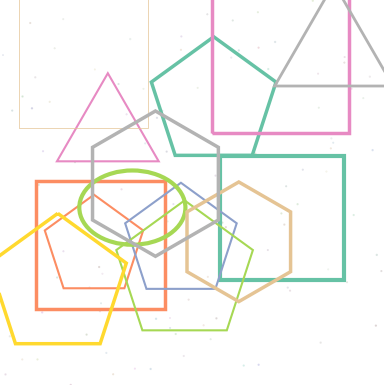[{"shape": "square", "thickness": 3, "radius": 0.81, "center": [0.732, 0.434]}, {"shape": "pentagon", "thickness": 2.5, "radius": 0.85, "center": [0.555, 0.734]}, {"shape": "square", "thickness": 2.5, "radius": 0.84, "center": [0.262, 0.363]}, {"shape": "pentagon", "thickness": 1.5, "radius": 0.67, "center": [0.244, 0.36]}, {"shape": "pentagon", "thickness": 1.5, "radius": 0.76, "center": [0.47, 0.373]}, {"shape": "triangle", "thickness": 1.5, "radius": 0.76, "center": [0.28, 0.657]}, {"shape": "square", "thickness": 2.5, "radius": 0.89, "center": [0.729, 0.833]}, {"shape": "pentagon", "thickness": 1.5, "radius": 0.93, "center": [0.479, 0.293]}, {"shape": "oval", "thickness": 3, "radius": 0.69, "center": [0.344, 0.461]}, {"shape": "pentagon", "thickness": 2.5, "radius": 0.94, "center": [0.15, 0.259]}, {"shape": "square", "thickness": 0.5, "radius": 0.84, "center": [0.218, 0.836]}, {"shape": "hexagon", "thickness": 2.5, "radius": 0.78, "center": [0.62, 0.372]}, {"shape": "hexagon", "thickness": 2.5, "radius": 0.94, "center": [0.404, 0.523]}, {"shape": "triangle", "thickness": 2, "radius": 0.89, "center": [0.867, 0.865]}]